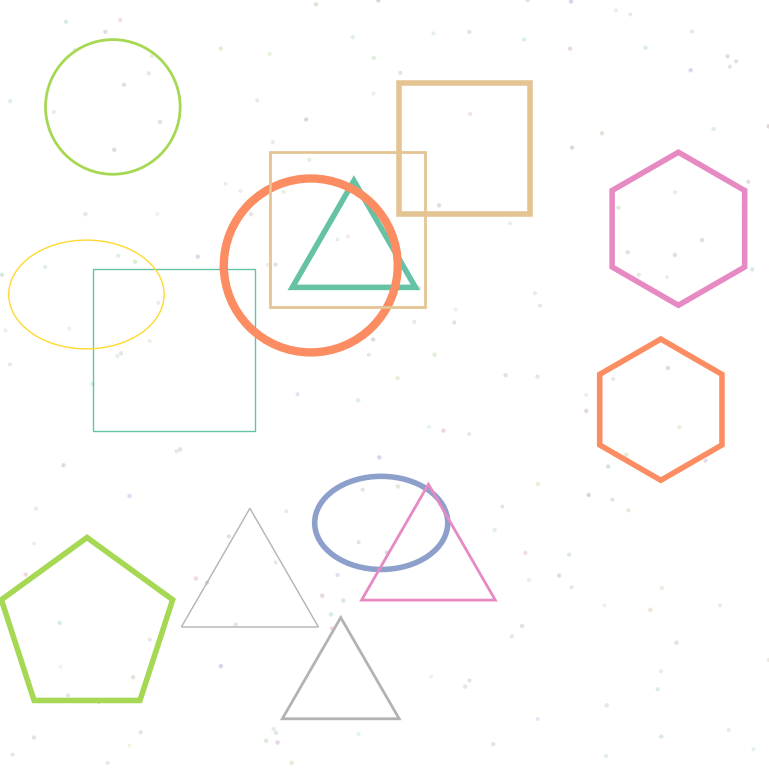[{"shape": "square", "thickness": 0.5, "radius": 0.52, "center": [0.226, 0.545]}, {"shape": "triangle", "thickness": 2, "radius": 0.46, "center": [0.46, 0.673]}, {"shape": "hexagon", "thickness": 2, "radius": 0.46, "center": [0.858, 0.468]}, {"shape": "circle", "thickness": 3, "radius": 0.56, "center": [0.404, 0.655]}, {"shape": "oval", "thickness": 2, "radius": 0.43, "center": [0.495, 0.321]}, {"shape": "hexagon", "thickness": 2, "radius": 0.5, "center": [0.881, 0.703]}, {"shape": "triangle", "thickness": 1, "radius": 0.5, "center": [0.556, 0.271]}, {"shape": "circle", "thickness": 1, "radius": 0.44, "center": [0.147, 0.861]}, {"shape": "pentagon", "thickness": 2, "radius": 0.58, "center": [0.113, 0.185]}, {"shape": "oval", "thickness": 0.5, "radius": 0.5, "center": [0.112, 0.618]}, {"shape": "square", "thickness": 1, "radius": 0.5, "center": [0.451, 0.702]}, {"shape": "square", "thickness": 2, "radius": 0.42, "center": [0.604, 0.807]}, {"shape": "triangle", "thickness": 1, "radius": 0.44, "center": [0.443, 0.11]}, {"shape": "triangle", "thickness": 0.5, "radius": 0.51, "center": [0.325, 0.237]}]